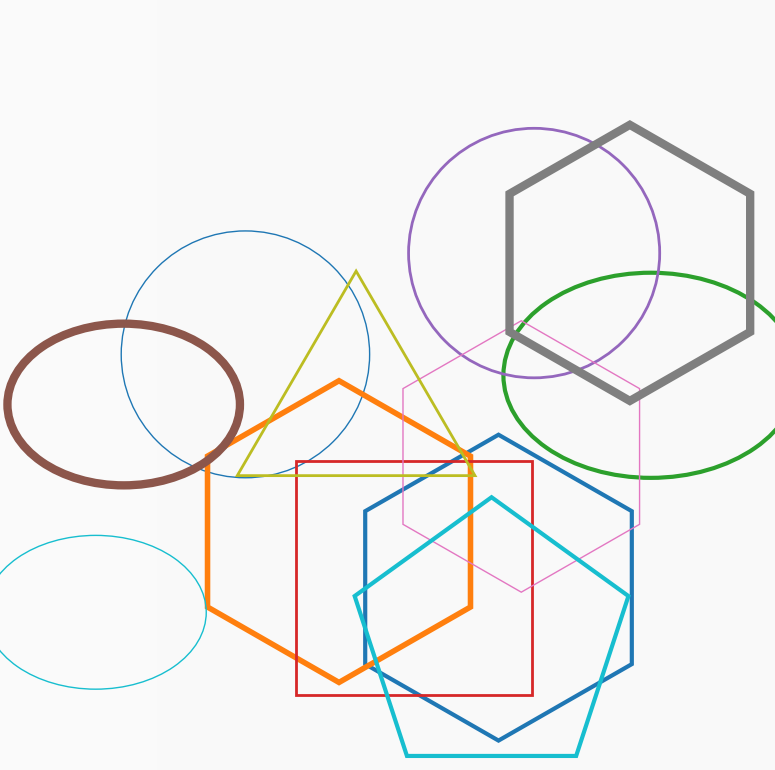[{"shape": "hexagon", "thickness": 1.5, "radius": 0.99, "center": [0.643, 0.237]}, {"shape": "circle", "thickness": 0.5, "radius": 0.8, "center": [0.317, 0.54]}, {"shape": "hexagon", "thickness": 2, "radius": 0.98, "center": [0.437, 0.31]}, {"shape": "oval", "thickness": 1.5, "radius": 0.95, "center": [0.84, 0.513]}, {"shape": "square", "thickness": 1, "radius": 0.76, "center": [0.534, 0.249]}, {"shape": "circle", "thickness": 1, "radius": 0.81, "center": [0.689, 0.671]}, {"shape": "oval", "thickness": 3, "radius": 0.75, "center": [0.16, 0.475]}, {"shape": "hexagon", "thickness": 0.5, "radius": 0.88, "center": [0.673, 0.407]}, {"shape": "hexagon", "thickness": 3, "radius": 0.9, "center": [0.813, 0.659]}, {"shape": "triangle", "thickness": 1, "radius": 0.89, "center": [0.46, 0.471]}, {"shape": "oval", "thickness": 0.5, "radius": 0.71, "center": [0.123, 0.205]}, {"shape": "pentagon", "thickness": 1.5, "radius": 0.93, "center": [0.634, 0.168]}]